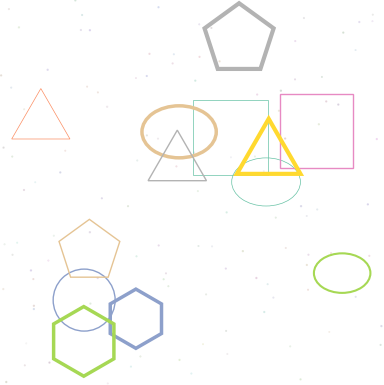[{"shape": "oval", "thickness": 0.5, "radius": 0.45, "center": [0.691, 0.527]}, {"shape": "square", "thickness": 0.5, "radius": 0.49, "center": [0.599, 0.643]}, {"shape": "triangle", "thickness": 0.5, "radius": 0.44, "center": [0.106, 0.683]}, {"shape": "hexagon", "thickness": 2.5, "radius": 0.38, "center": [0.353, 0.172]}, {"shape": "circle", "thickness": 1, "radius": 0.4, "center": [0.219, 0.221]}, {"shape": "square", "thickness": 1, "radius": 0.48, "center": [0.822, 0.659]}, {"shape": "hexagon", "thickness": 2.5, "radius": 0.45, "center": [0.218, 0.113]}, {"shape": "oval", "thickness": 1.5, "radius": 0.37, "center": [0.889, 0.291]}, {"shape": "triangle", "thickness": 3, "radius": 0.48, "center": [0.698, 0.596]}, {"shape": "oval", "thickness": 2.5, "radius": 0.48, "center": [0.465, 0.658]}, {"shape": "pentagon", "thickness": 1, "radius": 0.42, "center": [0.232, 0.347]}, {"shape": "pentagon", "thickness": 3, "radius": 0.47, "center": [0.621, 0.897]}, {"shape": "triangle", "thickness": 1, "radius": 0.44, "center": [0.46, 0.574]}]